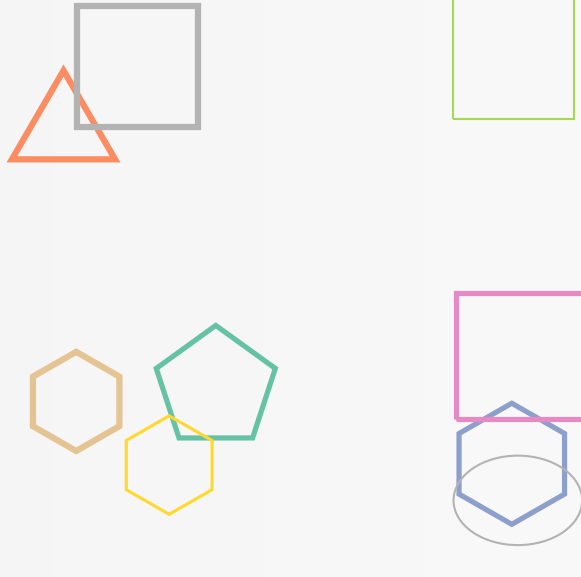[{"shape": "pentagon", "thickness": 2.5, "radius": 0.54, "center": [0.371, 0.328]}, {"shape": "triangle", "thickness": 3, "radius": 0.51, "center": [0.109, 0.774]}, {"shape": "hexagon", "thickness": 2.5, "radius": 0.52, "center": [0.881, 0.196]}, {"shape": "square", "thickness": 2.5, "radius": 0.55, "center": [0.895, 0.383]}, {"shape": "square", "thickness": 1, "radius": 0.52, "center": [0.883, 0.897]}, {"shape": "hexagon", "thickness": 1.5, "radius": 0.43, "center": [0.291, 0.194]}, {"shape": "hexagon", "thickness": 3, "radius": 0.43, "center": [0.131, 0.304]}, {"shape": "square", "thickness": 3, "radius": 0.52, "center": [0.237, 0.883]}, {"shape": "oval", "thickness": 1, "radius": 0.55, "center": [0.891, 0.133]}]